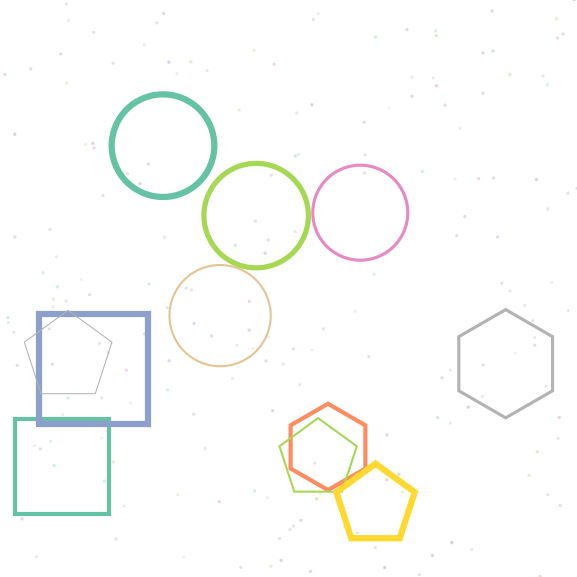[{"shape": "square", "thickness": 2, "radius": 0.41, "center": [0.108, 0.192]}, {"shape": "circle", "thickness": 3, "radius": 0.44, "center": [0.282, 0.747]}, {"shape": "hexagon", "thickness": 2, "radius": 0.37, "center": [0.568, 0.225]}, {"shape": "square", "thickness": 3, "radius": 0.48, "center": [0.162, 0.361]}, {"shape": "circle", "thickness": 1.5, "radius": 0.41, "center": [0.624, 0.631]}, {"shape": "circle", "thickness": 2.5, "radius": 0.45, "center": [0.444, 0.626]}, {"shape": "pentagon", "thickness": 1, "radius": 0.35, "center": [0.551, 0.205]}, {"shape": "pentagon", "thickness": 3, "radius": 0.36, "center": [0.65, 0.125]}, {"shape": "circle", "thickness": 1, "radius": 0.44, "center": [0.381, 0.453]}, {"shape": "pentagon", "thickness": 0.5, "radius": 0.4, "center": [0.118, 0.382]}, {"shape": "hexagon", "thickness": 1.5, "radius": 0.47, "center": [0.876, 0.369]}]